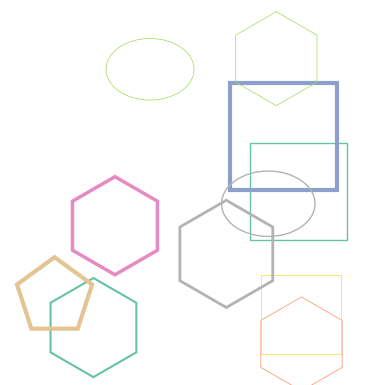[{"shape": "hexagon", "thickness": 1.5, "radius": 0.64, "center": [0.243, 0.149]}, {"shape": "square", "thickness": 1, "radius": 0.64, "center": [0.775, 0.503]}, {"shape": "hexagon", "thickness": 0.5, "radius": 0.61, "center": [0.783, 0.107]}, {"shape": "square", "thickness": 3, "radius": 0.7, "center": [0.737, 0.644]}, {"shape": "hexagon", "thickness": 2.5, "radius": 0.64, "center": [0.299, 0.414]}, {"shape": "oval", "thickness": 0.5, "radius": 0.57, "center": [0.39, 0.82]}, {"shape": "hexagon", "thickness": 0.5, "radius": 0.61, "center": [0.718, 0.848]}, {"shape": "square", "thickness": 0.5, "radius": 0.52, "center": [0.782, 0.183]}, {"shape": "pentagon", "thickness": 3, "radius": 0.51, "center": [0.142, 0.229]}, {"shape": "oval", "thickness": 1, "radius": 0.61, "center": [0.697, 0.471]}, {"shape": "hexagon", "thickness": 2, "radius": 0.7, "center": [0.588, 0.341]}]